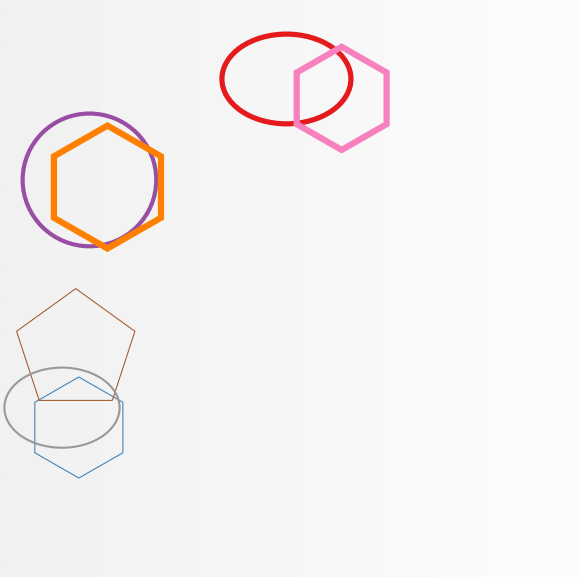[{"shape": "oval", "thickness": 2.5, "radius": 0.55, "center": [0.493, 0.862]}, {"shape": "hexagon", "thickness": 0.5, "radius": 0.44, "center": [0.136, 0.259]}, {"shape": "circle", "thickness": 2, "radius": 0.57, "center": [0.154, 0.688]}, {"shape": "hexagon", "thickness": 3, "radius": 0.53, "center": [0.185, 0.675]}, {"shape": "pentagon", "thickness": 0.5, "radius": 0.54, "center": [0.13, 0.392]}, {"shape": "hexagon", "thickness": 3, "radius": 0.45, "center": [0.588, 0.829]}, {"shape": "oval", "thickness": 1, "radius": 0.5, "center": [0.107, 0.293]}]